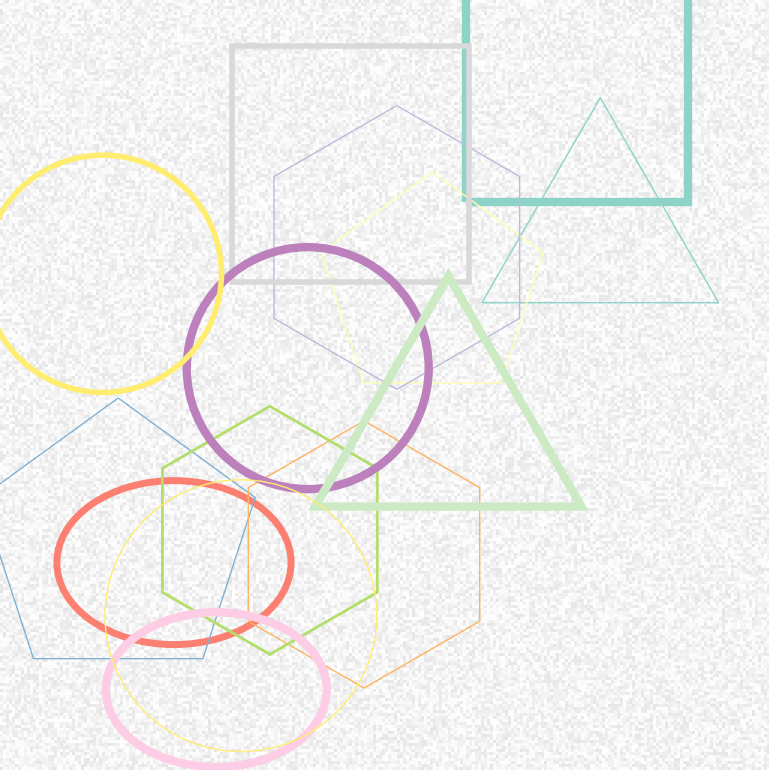[{"shape": "square", "thickness": 3, "radius": 0.72, "center": [0.749, 0.882]}, {"shape": "triangle", "thickness": 0.5, "radius": 0.89, "center": [0.78, 0.696]}, {"shape": "pentagon", "thickness": 0.5, "radius": 0.76, "center": [0.561, 0.625]}, {"shape": "hexagon", "thickness": 0.5, "radius": 0.92, "center": [0.515, 0.679]}, {"shape": "oval", "thickness": 2.5, "radius": 0.76, "center": [0.226, 0.269]}, {"shape": "pentagon", "thickness": 0.5, "radius": 0.94, "center": [0.153, 0.296]}, {"shape": "hexagon", "thickness": 0.5, "radius": 0.87, "center": [0.473, 0.28]}, {"shape": "hexagon", "thickness": 1, "radius": 0.81, "center": [0.35, 0.311]}, {"shape": "oval", "thickness": 3, "radius": 0.72, "center": [0.281, 0.104]}, {"shape": "square", "thickness": 2, "radius": 0.77, "center": [0.455, 0.787]}, {"shape": "circle", "thickness": 3, "radius": 0.79, "center": [0.4, 0.522]}, {"shape": "triangle", "thickness": 3, "radius": 1.0, "center": [0.582, 0.442]}, {"shape": "circle", "thickness": 0.5, "radius": 0.88, "center": [0.313, 0.2]}, {"shape": "circle", "thickness": 2, "radius": 0.77, "center": [0.134, 0.644]}]